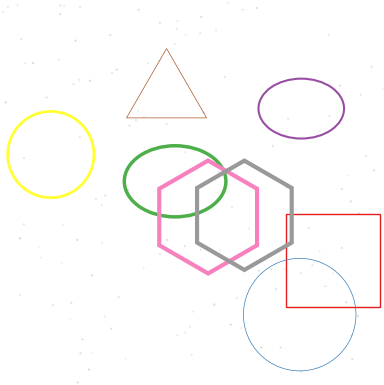[{"shape": "square", "thickness": 1, "radius": 0.6, "center": [0.865, 0.323]}, {"shape": "circle", "thickness": 0.5, "radius": 0.73, "center": [0.778, 0.183]}, {"shape": "oval", "thickness": 2.5, "radius": 0.66, "center": [0.455, 0.529]}, {"shape": "oval", "thickness": 1.5, "radius": 0.56, "center": [0.783, 0.718]}, {"shape": "circle", "thickness": 2, "radius": 0.56, "center": [0.132, 0.599]}, {"shape": "triangle", "thickness": 0.5, "radius": 0.6, "center": [0.433, 0.754]}, {"shape": "hexagon", "thickness": 3, "radius": 0.73, "center": [0.541, 0.436]}, {"shape": "hexagon", "thickness": 3, "radius": 0.71, "center": [0.635, 0.441]}]